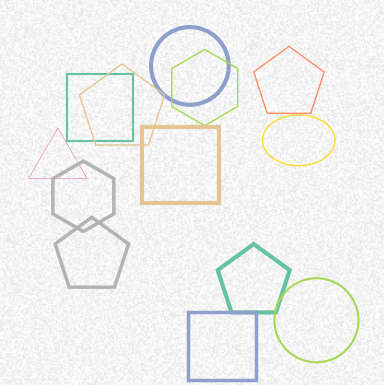[{"shape": "square", "thickness": 1.5, "radius": 0.43, "center": [0.26, 0.72]}, {"shape": "pentagon", "thickness": 3, "radius": 0.49, "center": [0.659, 0.268]}, {"shape": "pentagon", "thickness": 1, "radius": 0.48, "center": [0.751, 0.783]}, {"shape": "square", "thickness": 2.5, "radius": 0.44, "center": [0.577, 0.102]}, {"shape": "circle", "thickness": 3, "radius": 0.5, "center": [0.493, 0.829]}, {"shape": "triangle", "thickness": 0.5, "radius": 0.44, "center": [0.15, 0.58]}, {"shape": "circle", "thickness": 1.5, "radius": 0.55, "center": [0.822, 0.168]}, {"shape": "hexagon", "thickness": 1, "radius": 0.49, "center": [0.532, 0.773]}, {"shape": "oval", "thickness": 1, "radius": 0.47, "center": [0.776, 0.636]}, {"shape": "pentagon", "thickness": 1, "radius": 0.58, "center": [0.317, 0.718]}, {"shape": "square", "thickness": 3, "radius": 0.5, "center": [0.469, 0.572]}, {"shape": "hexagon", "thickness": 2.5, "radius": 0.46, "center": [0.217, 0.49]}, {"shape": "pentagon", "thickness": 2.5, "radius": 0.5, "center": [0.239, 0.335]}]